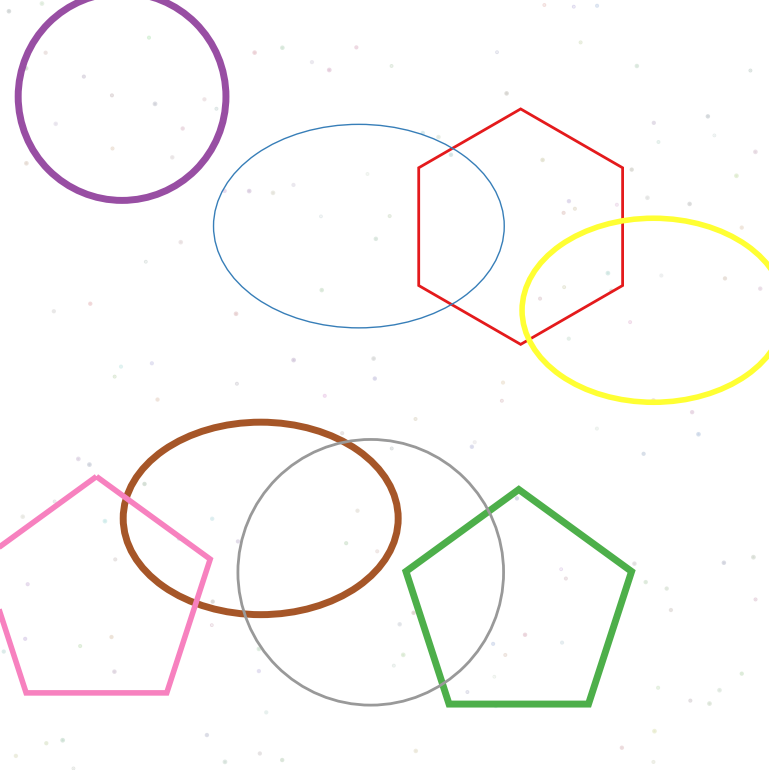[{"shape": "hexagon", "thickness": 1, "radius": 0.76, "center": [0.676, 0.706]}, {"shape": "oval", "thickness": 0.5, "radius": 0.94, "center": [0.466, 0.706]}, {"shape": "pentagon", "thickness": 2.5, "radius": 0.77, "center": [0.674, 0.21]}, {"shape": "circle", "thickness": 2.5, "radius": 0.67, "center": [0.159, 0.875]}, {"shape": "oval", "thickness": 2, "radius": 0.85, "center": [0.849, 0.597]}, {"shape": "oval", "thickness": 2.5, "radius": 0.89, "center": [0.339, 0.327]}, {"shape": "pentagon", "thickness": 2, "radius": 0.78, "center": [0.125, 0.226]}, {"shape": "circle", "thickness": 1, "radius": 0.86, "center": [0.481, 0.257]}]